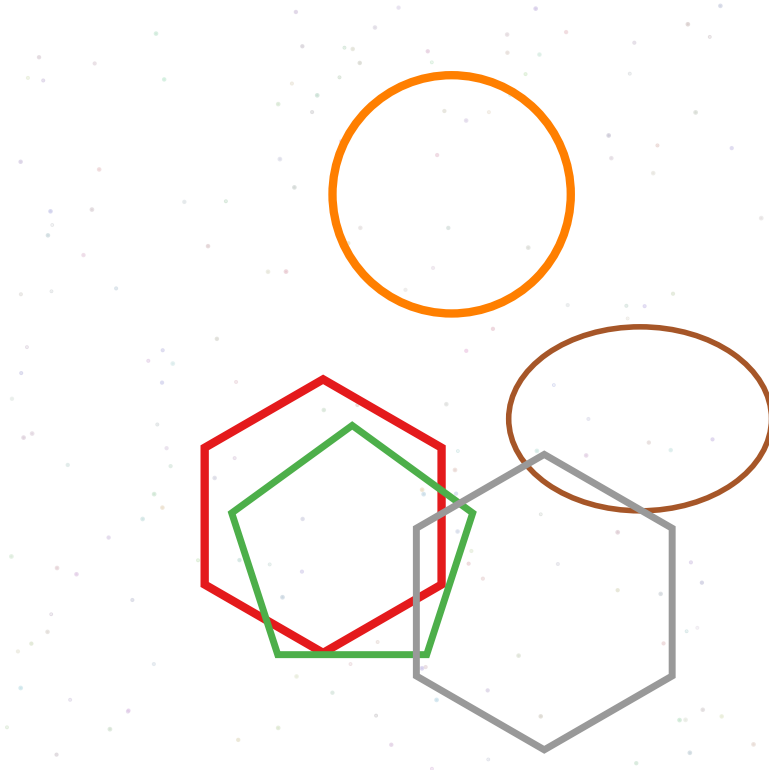[{"shape": "hexagon", "thickness": 3, "radius": 0.89, "center": [0.42, 0.33]}, {"shape": "pentagon", "thickness": 2.5, "radius": 0.82, "center": [0.457, 0.283]}, {"shape": "circle", "thickness": 3, "radius": 0.77, "center": [0.587, 0.748]}, {"shape": "oval", "thickness": 2, "radius": 0.85, "center": [0.831, 0.456]}, {"shape": "hexagon", "thickness": 2.5, "radius": 0.96, "center": [0.707, 0.218]}]